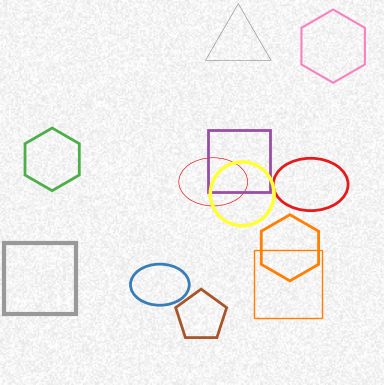[{"shape": "oval", "thickness": 0.5, "radius": 0.45, "center": [0.554, 0.528]}, {"shape": "oval", "thickness": 2, "radius": 0.49, "center": [0.807, 0.521]}, {"shape": "oval", "thickness": 2, "radius": 0.38, "center": [0.415, 0.261]}, {"shape": "hexagon", "thickness": 2, "radius": 0.41, "center": [0.135, 0.586]}, {"shape": "square", "thickness": 2, "radius": 0.4, "center": [0.621, 0.582]}, {"shape": "hexagon", "thickness": 2, "radius": 0.43, "center": [0.753, 0.356]}, {"shape": "square", "thickness": 1, "radius": 0.44, "center": [0.747, 0.263]}, {"shape": "circle", "thickness": 2.5, "radius": 0.41, "center": [0.629, 0.497]}, {"shape": "pentagon", "thickness": 2, "radius": 0.35, "center": [0.522, 0.179]}, {"shape": "hexagon", "thickness": 1.5, "radius": 0.48, "center": [0.865, 0.88]}, {"shape": "triangle", "thickness": 0.5, "radius": 0.49, "center": [0.619, 0.892]}, {"shape": "square", "thickness": 3, "radius": 0.47, "center": [0.105, 0.277]}]